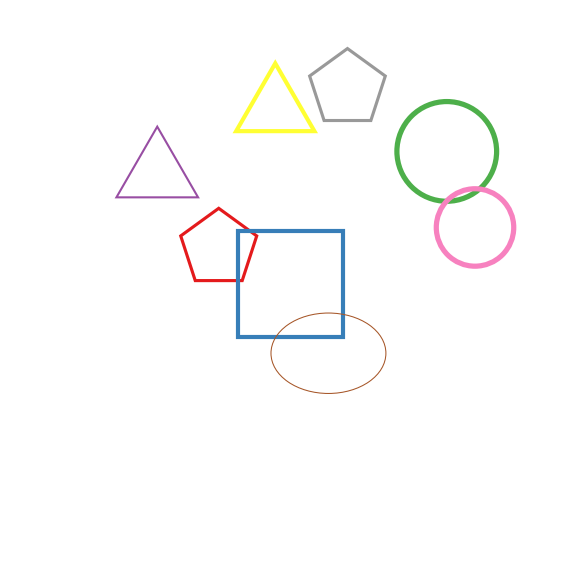[{"shape": "pentagon", "thickness": 1.5, "radius": 0.35, "center": [0.379, 0.569]}, {"shape": "square", "thickness": 2, "radius": 0.46, "center": [0.503, 0.508]}, {"shape": "circle", "thickness": 2.5, "radius": 0.43, "center": [0.774, 0.737]}, {"shape": "triangle", "thickness": 1, "radius": 0.41, "center": [0.272, 0.698]}, {"shape": "triangle", "thickness": 2, "radius": 0.39, "center": [0.477, 0.811]}, {"shape": "oval", "thickness": 0.5, "radius": 0.5, "center": [0.569, 0.387]}, {"shape": "circle", "thickness": 2.5, "radius": 0.34, "center": [0.823, 0.605]}, {"shape": "pentagon", "thickness": 1.5, "radius": 0.34, "center": [0.602, 0.846]}]